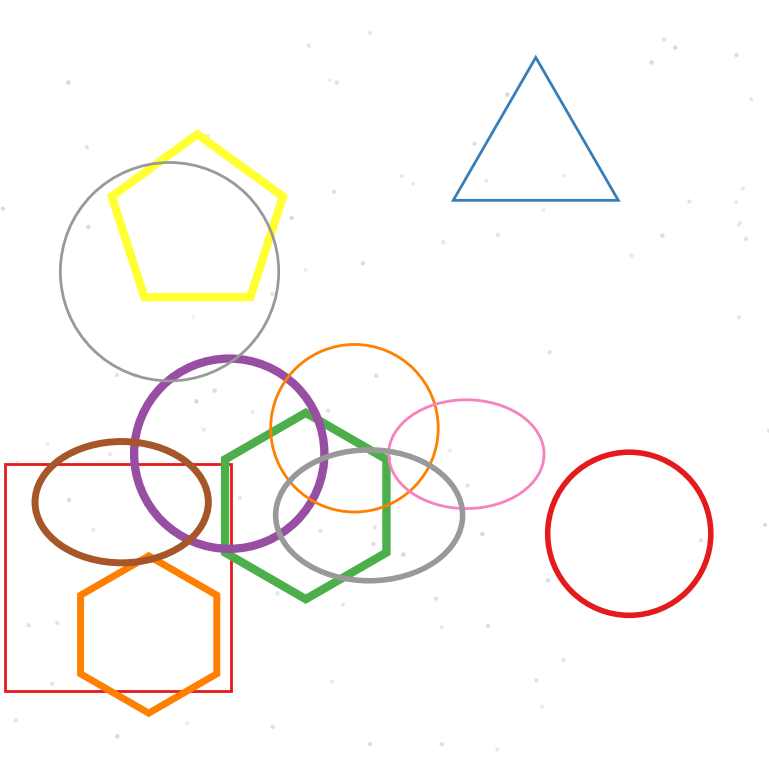[{"shape": "circle", "thickness": 2, "radius": 0.53, "center": [0.817, 0.307]}, {"shape": "square", "thickness": 1, "radius": 0.74, "center": [0.153, 0.25]}, {"shape": "triangle", "thickness": 1, "radius": 0.62, "center": [0.696, 0.802]}, {"shape": "hexagon", "thickness": 3, "radius": 0.61, "center": [0.397, 0.343]}, {"shape": "circle", "thickness": 3, "radius": 0.62, "center": [0.298, 0.411]}, {"shape": "hexagon", "thickness": 2.5, "radius": 0.51, "center": [0.193, 0.176]}, {"shape": "circle", "thickness": 1, "radius": 0.54, "center": [0.46, 0.444]}, {"shape": "pentagon", "thickness": 3, "radius": 0.58, "center": [0.256, 0.709]}, {"shape": "oval", "thickness": 2.5, "radius": 0.56, "center": [0.158, 0.348]}, {"shape": "oval", "thickness": 1, "radius": 0.5, "center": [0.606, 0.41]}, {"shape": "oval", "thickness": 2, "radius": 0.61, "center": [0.479, 0.331]}, {"shape": "circle", "thickness": 1, "radius": 0.71, "center": [0.22, 0.647]}]